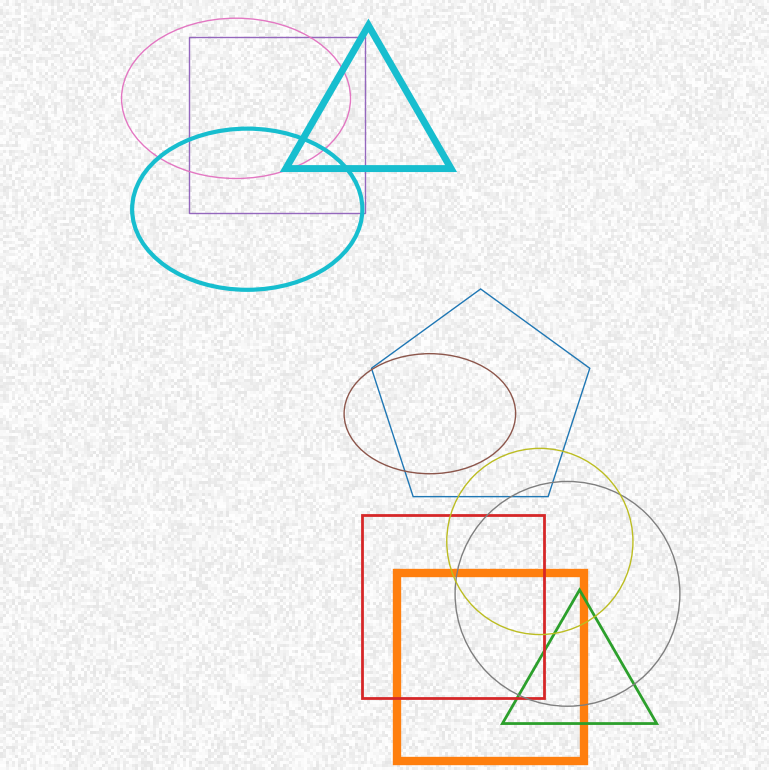[{"shape": "pentagon", "thickness": 0.5, "radius": 0.75, "center": [0.624, 0.476]}, {"shape": "square", "thickness": 3, "radius": 0.61, "center": [0.637, 0.134]}, {"shape": "triangle", "thickness": 1, "radius": 0.58, "center": [0.753, 0.118]}, {"shape": "square", "thickness": 1, "radius": 0.59, "center": [0.588, 0.212]}, {"shape": "square", "thickness": 0.5, "radius": 0.57, "center": [0.36, 0.838]}, {"shape": "oval", "thickness": 0.5, "radius": 0.56, "center": [0.558, 0.463]}, {"shape": "oval", "thickness": 0.5, "radius": 0.74, "center": [0.307, 0.872]}, {"shape": "circle", "thickness": 0.5, "radius": 0.73, "center": [0.737, 0.229]}, {"shape": "circle", "thickness": 0.5, "radius": 0.6, "center": [0.701, 0.297]}, {"shape": "oval", "thickness": 1.5, "radius": 0.75, "center": [0.321, 0.728]}, {"shape": "triangle", "thickness": 2.5, "radius": 0.62, "center": [0.479, 0.843]}]